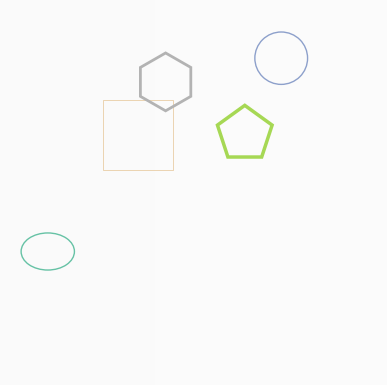[{"shape": "oval", "thickness": 1, "radius": 0.34, "center": [0.123, 0.347]}, {"shape": "circle", "thickness": 1, "radius": 0.34, "center": [0.726, 0.849]}, {"shape": "pentagon", "thickness": 2.5, "radius": 0.37, "center": [0.632, 0.652]}, {"shape": "square", "thickness": 0.5, "radius": 0.45, "center": [0.355, 0.649]}, {"shape": "hexagon", "thickness": 2, "radius": 0.38, "center": [0.427, 0.787]}]